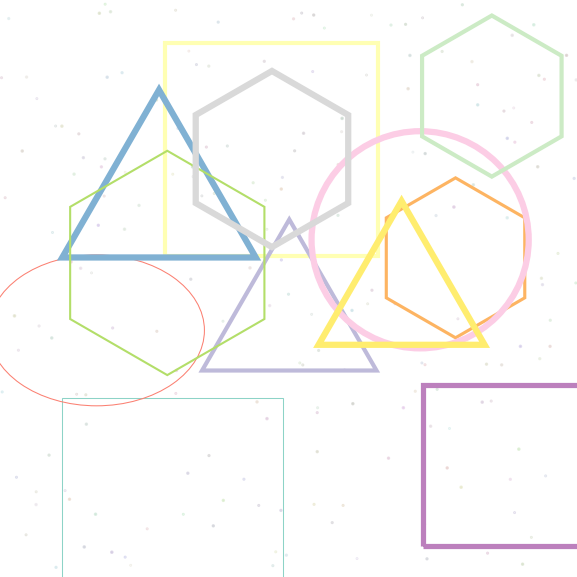[{"shape": "square", "thickness": 0.5, "radius": 0.96, "center": [0.298, 0.119]}, {"shape": "square", "thickness": 2, "radius": 0.92, "center": [0.47, 0.74]}, {"shape": "triangle", "thickness": 2, "radius": 0.87, "center": [0.501, 0.445]}, {"shape": "oval", "thickness": 0.5, "radius": 0.93, "center": [0.167, 0.427]}, {"shape": "triangle", "thickness": 3, "radius": 0.97, "center": [0.275, 0.65]}, {"shape": "hexagon", "thickness": 1.5, "radius": 0.69, "center": [0.789, 0.553]}, {"shape": "hexagon", "thickness": 1, "radius": 0.97, "center": [0.29, 0.544]}, {"shape": "circle", "thickness": 3, "radius": 0.94, "center": [0.727, 0.584]}, {"shape": "hexagon", "thickness": 3, "radius": 0.76, "center": [0.471, 0.724]}, {"shape": "square", "thickness": 2.5, "radius": 0.69, "center": [0.871, 0.193]}, {"shape": "hexagon", "thickness": 2, "radius": 0.7, "center": [0.852, 0.833]}, {"shape": "triangle", "thickness": 3, "radius": 0.83, "center": [0.695, 0.485]}]